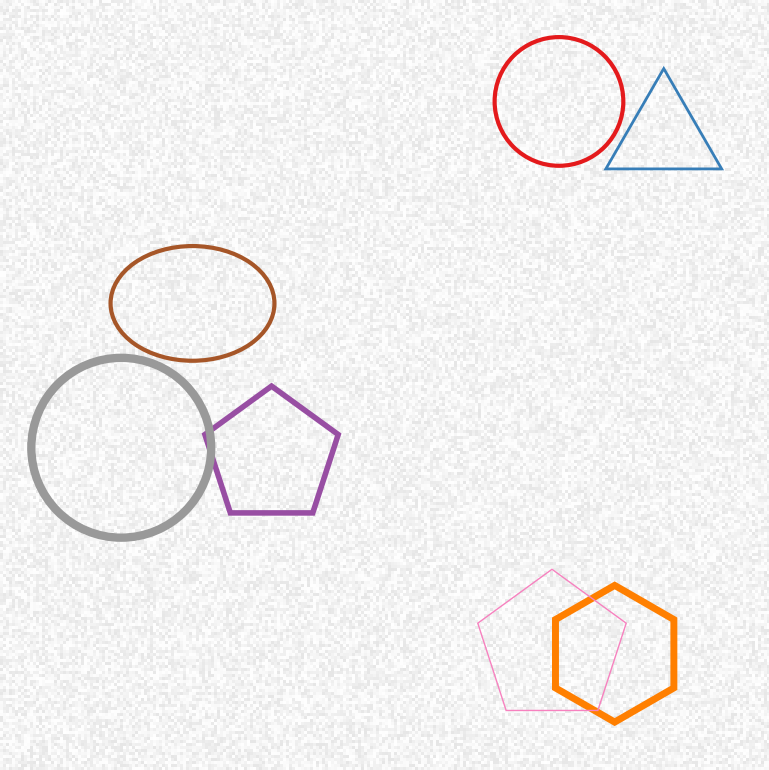[{"shape": "circle", "thickness": 1.5, "radius": 0.42, "center": [0.726, 0.868]}, {"shape": "triangle", "thickness": 1, "radius": 0.43, "center": [0.862, 0.824]}, {"shape": "pentagon", "thickness": 2, "radius": 0.46, "center": [0.353, 0.408]}, {"shape": "hexagon", "thickness": 2.5, "radius": 0.44, "center": [0.798, 0.151]}, {"shape": "oval", "thickness": 1.5, "radius": 0.53, "center": [0.25, 0.606]}, {"shape": "pentagon", "thickness": 0.5, "radius": 0.51, "center": [0.717, 0.159]}, {"shape": "circle", "thickness": 3, "radius": 0.58, "center": [0.157, 0.419]}]